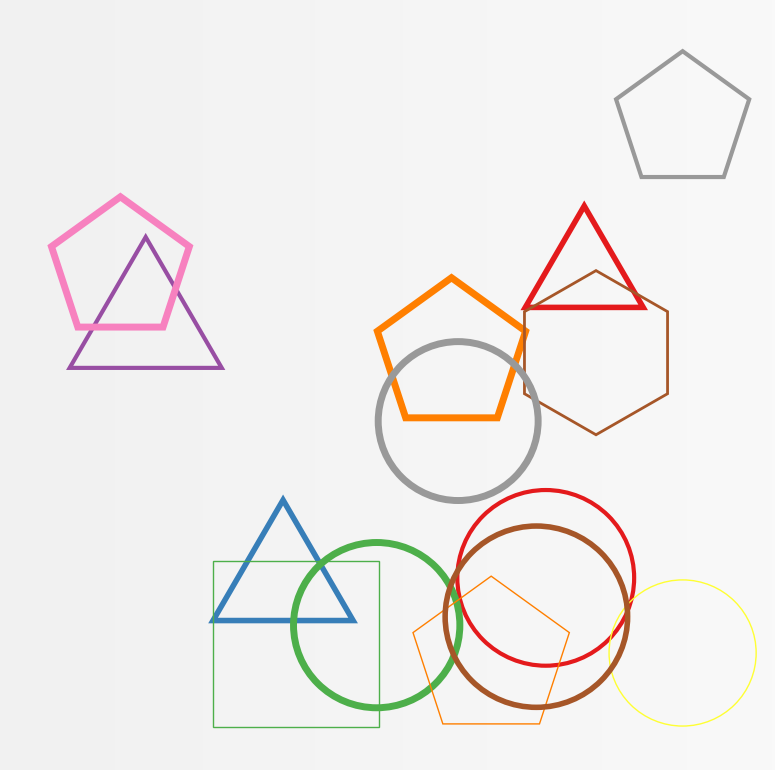[{"shape": "triangle", "thickness": 2, "radius": 0.44, "center": [0.754, 0.645]}, {"shape": "circle", "thickness": 1.5, "radius": 0.57, "center": [0.704, 0.25]}, {"shape": "triangle", "thickness": 2, "radius": 0.52, "center": [0.365, 0.246]}, {"shape": "square", "thickness": 0.5, "radius": 0.54, "center": [0.382, 0.164]}, {"shape": "circle", "thickness": 2.5, "radius": 0.54, "center": [0.486, 0.188]}, {"shape": "triangle", "thickness": 1.5, "radius": 0.57, "center": [0.188, 0.579]}, {"shape": "pentagon", "thickness": 0.5, "radius": 0.53, "center": [0.634, 0.146]}, {"shape": "pentagon", "thickness": 2.5, "radius": 0.5, "center": [0.583, 0.539]}, {"shape": "circle", "thickness": 0.5, "radius": 0.47, "center": [0.881, 0.152]}, {"shape": "circle", "thickness": 2, "radius": 0.59, "center": [0.692, 0.199]}, {"shape": "hexagon", "thickness": 1, "radius": 0.53, "center": [0.769, 0.542]}, {"shape": "pentagon", "thickness": 2.5, "radius": 0.47, "center": [0.155, 0.651]}, {"shape": "circle", "thickness": 2.5, "radius": 0.52, "center": [0.591, 0.453]}, {"shape": "pentagon", "thickness": 1.5, "radius": 0.45, "center": [0.881, 0.843]}]